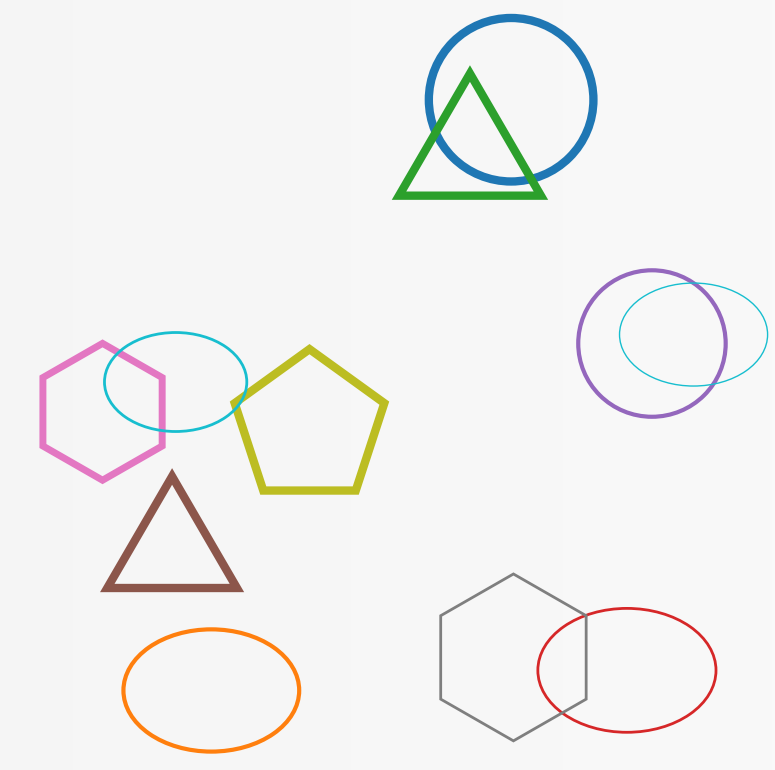[{"shape": "circle", "thickness": 3, "radius": 0.53, "center": [0.66, 0.87]}, {"shape": "oval", "thickness": 1.5, "radius": 0.57, "center": [0.273, 0.103]}, {"shape": "triangle", "thickness": 3, "radius": 0.53, "center": [0.606, 0.799]}, {"shape": "oval", "thickness": 1, "radius": 0.57, "center": [0.809, 0.129]}, {"shape": "circle", "thickness": 1.5, "radius": 0.48, "center": [0.841, 0.554]}, {"shape": "triangle", "thickness": 3, "radius": 0.48, "center": [0.222, 0.285]}, {"shape": "hexagon", "thickness": 2.5, "radius": 0.44, "center": [0.132, 0.465]}, {"shape": "hexagon", "thickness": 1, "radius": 0.54, "center": [0.662, 0.146]}, {"shape": "pentagon", "thickness": 3, "radius": 0.51, "center": [0.399, 0.445]}, {"shape": "oval", "thickness": 0.5, "radius": 0.48, "center": [0.895, 0.566]}, {"shape": "oval", "thickness": 1, "radius": 0.46, "center": [0.227, 0.504]}]